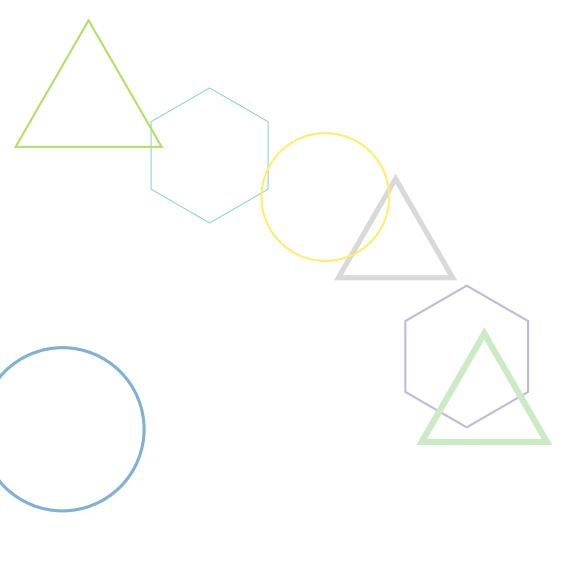[{"shape": "hexagon", "thickness": 0.5, "radius": 0.58, "center": [0.363, 0.73]}, {"shape": "hexagon", "thickness": 1, "radius": 0.61, "center": [0.808, 0.382]}, {"shape": "circle", "thickness": 1.5, "radius": 0.71, "center": [0.108, 0.256]}, {"shape": "triangle", "thickness": 1, "radius": 0.73, "center": [0.153, 0.818]}, {"shape": "triangle", "thickness": 2.5, "radius": 0.57, "center": [0.685, 0.575]}, {"shape": "triangle", "thickness": 3, "radius": 0.63, "center": [0.839, 0.296]}, {"shape": "circle", "thickness": 1, "radius": 0.55, "center": [0.563, 0.658]}]